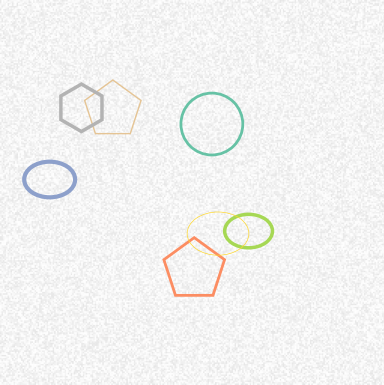[{"shape": "circle", "thickness": 2, "radius": 0.4, "center": [0.55, 0.678]}, {"shape": "pentagon", "thickness": 2, "radius": 0.41, "center": [0.504, 0.3]}, {"shape": "oval", "thickness": 3, "radius": 0.33, "center": [0.129, 0.534]}, {"shape": "oval", "thickness": 2.5, "radius": 0.31, "center": [0.646, 0.4]}, {"shape": "oval", "thickness": 0.5, "radius": 0.4, "center": [0.566, 0.393]}, {"shape": "pentagon", "thickness": 1, "radius": 0.38, "center": [0.293, 0.715]}, {"shape": "hexagon", "thickness": 2.5, "radius": 0.31, "center": [0.212, 0.72]}]